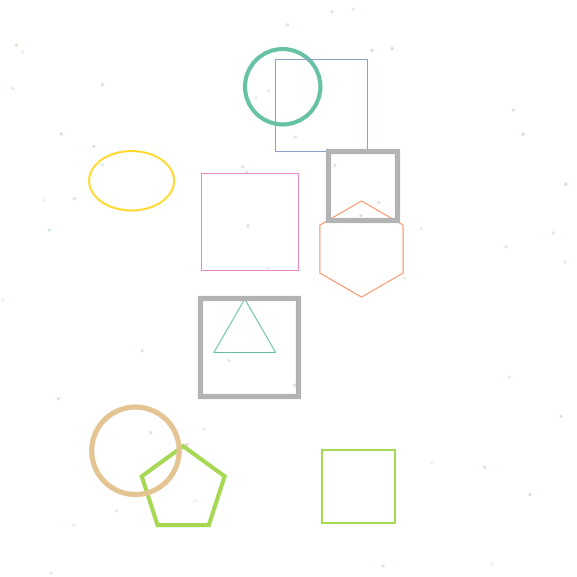[{"shape": "triangle", "thickness": 0.5, "radius": 0.31, "center": [0.424, 0.42]}, {"shape": "circle", "thickness": 2, "radius": 0.33, "center": [0.49, 0.849]}, {"shape": "hexagon", "thickness": 0.5, "radius": 0.42, "center": [0.626, 0.568]}, {"shape": "square", "thickness": 0.5, "radius": 0.4, "center": [0.555, 0.817]}, {"shape": "square", "thickness": 0.5, "radius": 0.42, "center": [0.432, 0.616]}, {"shape": "pentagon", "thickness": 2, "radius": 0.38, "center": [0.317, 0.151]}, {"shape": "square", "thickness": 1, "radius": 0.31, "center": [0.621, 0.157]}, {"shape": "oval", "thickness": 1, "radius": 0.37, "center": [0.228, 0.686]}, {"shape": "circle", "thickness": 2.5, "radius": 0.38, "center": [0.235, 0.219]}, {"shape": "square", "thickness": 2.5, "radius": 0.43, "center": [0.432, 0.398]}, {"shape": "square", "thickness": 2.5, "radius": 0.3, "center": [0.628, 0.677]}]